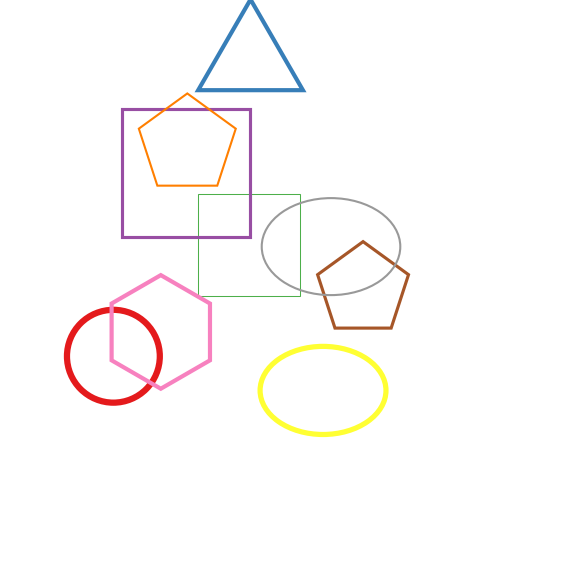[{"shape": "circle", "thickness": 3, "radius": 0.4, "center": [0.196, 0.382]}, {"shape": "triangle", "thickness": 2, "radius": 0.52, "center": [0.434, 0.895]}, {"shape": "square", "thickness": 0.5, "radius": 0.44, "center": [0.431, 0.575]}, {"shape": "square", "thickness": 1.5, "radius": 0.55, "center": [0.322, 0.7]}, {"shape": "pentagon", "thickness": 1, "radius": 0.44, "center": [0.324, 0.749]}, {"shape": "oval", "thickness": 2.5, "radius": 0.54, "center": [0.559, 0.323]}, {"shape": "pentagon", "thickness": 1.5, "radius": 0.41, "center": [0.629, 0.498]}, {"shape": "hexagon", "thickness": 2, "radius": 0.49, "center": [0.278, 0.424]}, {"shape": "oval", "thickness": 1, "radius": 0.6, "center": [0.573, 0.572]}]